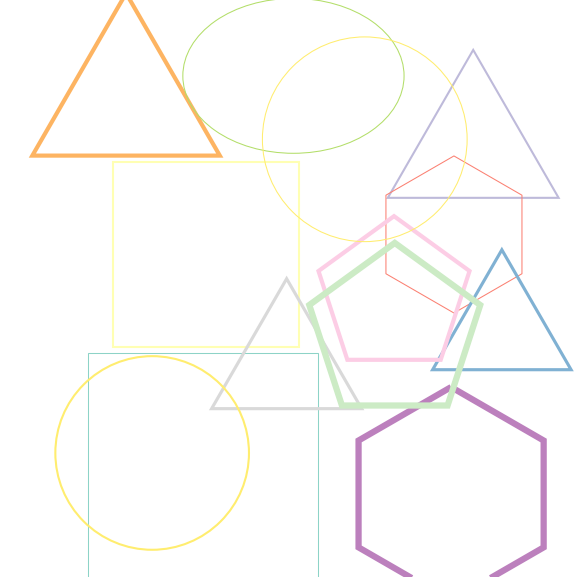[{"shape": "square", "thickness": 0.5, "radius": 0.99, "center": [0.352, 0.189]}, {"shape": "square", "thickness": 1, "radius": 0.8, "center": [0.357, 0.558]}, {"shape": "triangle", "thickness": 1, "radius": 0.85, "center": [0.819, 0.742]}, {"shape": "hexagon", "thickness": 0.5, "radius": 0.68, "center": [0.786, 0.593]}, {"shape": "triangle", "thickness": 1.5, "radius": 0.69, "center": [0.869, 0.428]}, {"shape": "triangle", "thickness": 2, "radius": 0.94, "center": [0.218, 0.823]}, {"shape": "oval", "thickness": 0.5, "radius": 0.96, "center": [0.508, 0.868]}, {"shape": "pentagon", "thickness": 2, "radius": 0.69, "center": [0.682, 0.487]}, {"shape": "triangle", "thickness": 1.5, "radius": 0.75, "center": [0.496, 0.366]}, {"shape": "hexagon", "thickness": 3, "radius": 0.93, "center": [0.781, 0.144]}, {"shape": "pentagon", "thickness": 3, "radius": 0.78, "center": [0.684, 0.423]}, {"shape": "circle", "thickness": 1, "radius": 0.84, "center": [0.263, 0.215]}, {"shape": "circle", "thickness": 0.5, "radius": 0.89, "center": [0.632, 0.758]}]